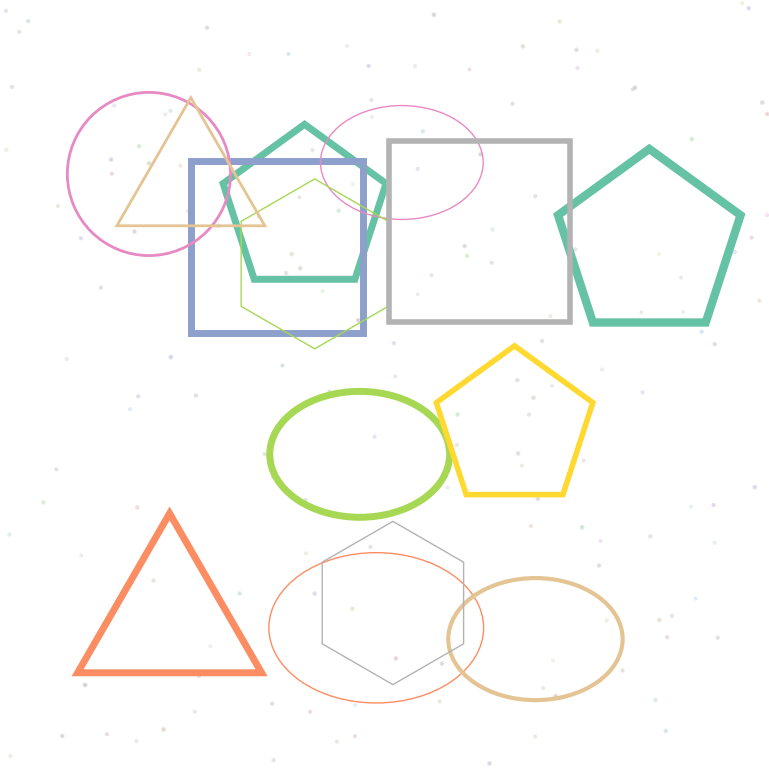[{"shape": "pentagon", "thickness": 2.5, "radius": 0.56, "center": [0.396, 0.727]}, {"shape": "pentagon", "thickness": 3, "radius": 0.62, "center": [0.843, 0.682]}, {"shape": "oval", "thickness": 0.5, "radius": 0.7, "center": [0.489, 0.185]}, {"shape": "triangle", "thickness": 2.5, "radius": 0.69, "center": [0.22, 0.195]}, {"shape": "square", "thickness": 2.5, "radius": 0.56, "center": [0.36, 0.679]}, {"shape": "circle", "thickness": 1, "radius": 0.53, "center": [0.193, 0.774]}, {"shape": "oval", "thickness": 0.5, "radius": 0.53, "center": [0.522, 0.789]}, {"shape": "hexagon", "thickness": 0.5, "radius": 0.55, "center": [0.409, 0.657]}, {"shape": "oval", "thickness": 2.5, "radius": 0.58, "center": [0.467, 0.41]}, {"shape": "pentagon", "thickness": 2, "radius": 0.53, "center": [0.668, 0.444]}, {"shape": "oval", "thickness": 1.5, "radius": 0.57, "center": [0.695, 0.17]}, {"shape": "triangle", "thickness": 1, "radius": 0.55, "center": [0.248, 0.762]}, {"shape": "hexagon", "thickness": 0.5, "radius": 0.53, "center": [0.51, 0.217]}, {"shape": "square", "thickness": 2, "radius": 0.59, "center": [0.622, 0.699]}]